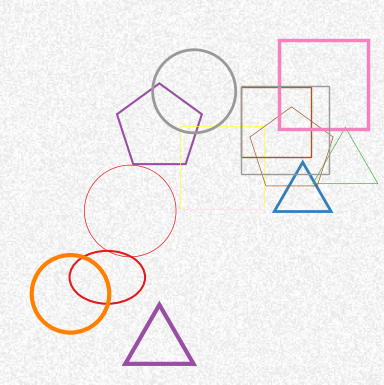[{"shape": "circle", "thickness": 0.5, "radius": 0.6, "center": [0.338, 0.452]}, {"shape": "oval", "thickness": 1.5, "radius": 0.49, "center": [0.279, 0.28]}, {"shape": "triangle", "thickness": 2, "radius": 0.43, "center": [0.786, 0.493]}, {"shape": "triangle", "thickness": 0.5, "radius": 0.49, "center": [0.897, 0.572]}, {"shape": "pentagon", "thickness": 1.5, "radius": 0.58, "center": [0.414, 0.667]}, {"shape": "triangle", "thickness": 3, "radius": 0.51, "center": [0.414, 0.106]}, {"shape": "circle", "thickness": 3, "radius": 0.5, "center": [0.183, 0.237]}, {"shape": "square", "thickness": 0.5, "radius": 0.54, "center": [0.576, 0.565]}, {"shape": "square", "thickness": 1, "radius": 0.45, "center": [0.717, 0.683]}, {"shape": "pentagon", "thickness": 0.5, "radius": 0.57, "center": [0.757, 0.609]}, {"shape": "square", "thickness": 2.5, "radius": 0.58, "center": [0.839, 0.781]}, {"shape": "circle", "thickness": 2, "radius": 0.54, "center": [0.504, 0.763]}, {"shape": "square", "thickness": 1, "radius": 0.57, "center": [0.739, 0.663]}]